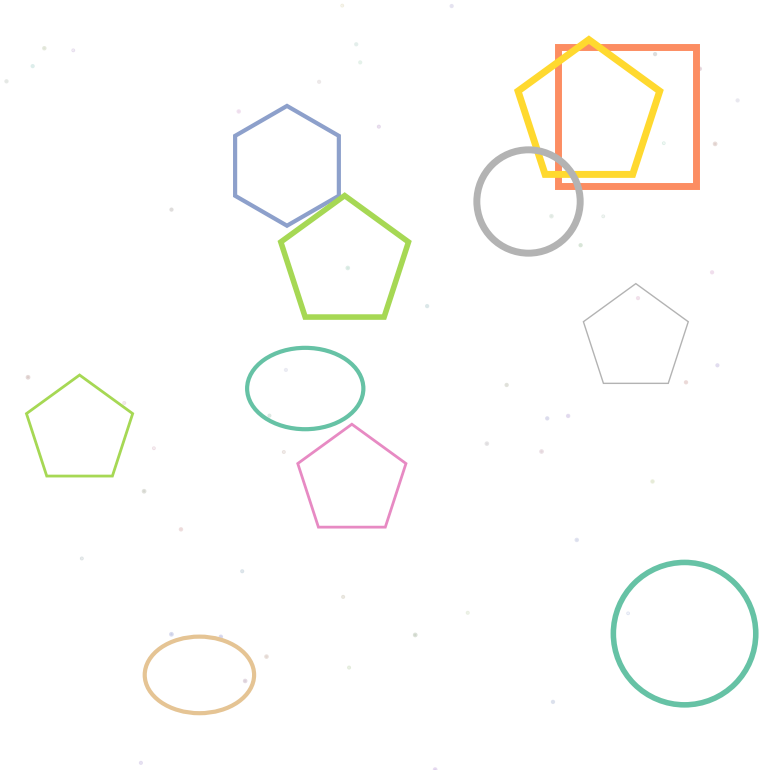[{"shape": "circle", "thickness": 2, "radius": 0.46, "center": [0.889, 0.177]}, {"shape": "oval", "thickness": 1.5, "radius": 0.38, "center": [0.396, 0.495]}, {"shape": "square", "thickness": 2.5, "radius": 0.45, "center": [0.814, 0.849]}, {"shape": "hexagon", "thickness": 1.5, "radius": 0.39, "center": [0.373, 0.785]}, {"shape": "pentagon", "thickness": 1, "radius": 0.37, "center": [0.457, 0.375]}, {"shape": "pentagon", "thickness": 1, "radius": 0.36, "center": [0.103, 0.44]}, {"shape": "pentagon", "thickness": 2, "radius": 0.44, "center": [0.448, 0.659]}, {"shape": "pentagon", "thickness": 2.5, "radius": 0.48, "center": [0.765, 0.852]}, {"shape": "oval", "thickness": 1.5, "radius": 0.36, "center": [0.259, 0.123]}, {"shape": "circle", "thickness": 2.5, "radius": 0.34, "center": [0.686, 0.738]}, {"shape": "pentagon", "thickness": 0.5, "radius": 0.36, "center": [0.826, 0.56]}]